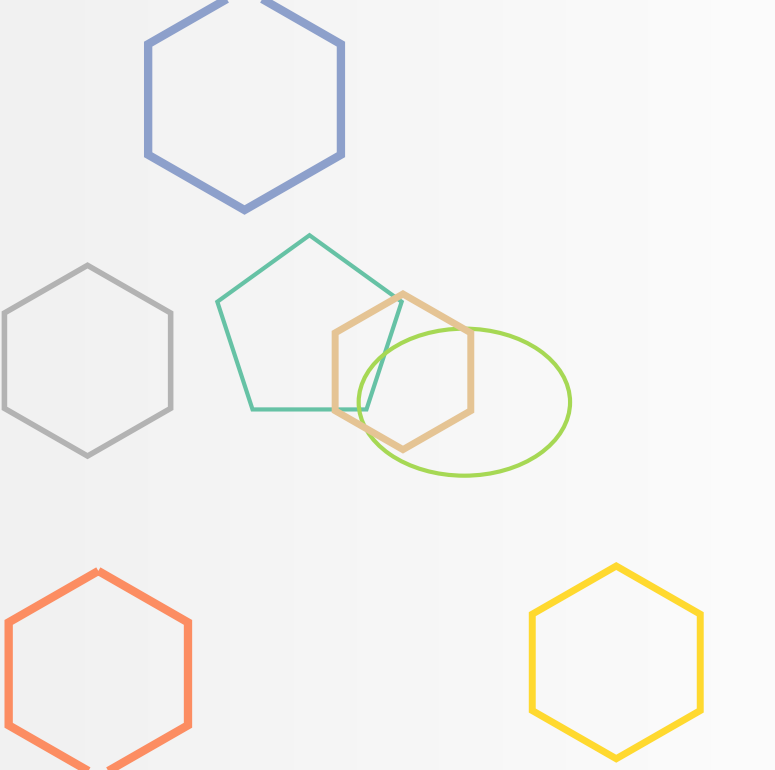[{"shape": "pentagon", "thickness": 1.5, "radius": 0.63, "center": [0.399, 0.569]}, {"shape": "hexagon", "thickness": 3, "radius": 0.67, "center": [0.127, 0.125]}, {"shape": "hexagon", "thickness": 3, "radius": 0.72, "center": [0.316, 0.871]}, {"shape": "oval", "thickness": 1.5, "radius": 0.68, "center": [0.599, 0.478]}, {"shape": "hexagon", "thickness": 2.5, "radius": 0.63, "center": [0.795, 0.14]}, {"shape": "hexagon", "thickness": 2.5, "radius": 0.51, "center": [0.52, 0.517]}, {"shape": "hexagon", "thickness": 2, "radius": 0.62, "center": [0.113, 0.532]}]